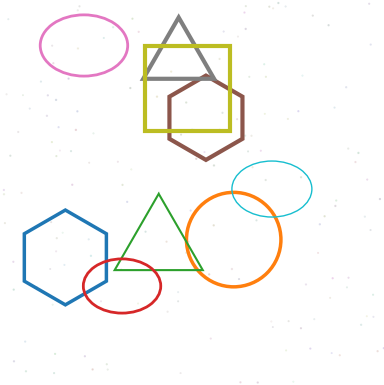[{"shape": "hexagon", "thickness": 2.5, "radius": 0.62, "center": [0.17, 0.331]}, {"shape": "circle", "thickness": 2.5, "radius": 0.61, "center": [0.607, 0.378]}, {"shape": "triangle", "thickness": 1.5, "radius": 0.66, "center": [0.412, 0.364]}, {"shape": "oval", "thickness": 2, "radius": 0.5, "center": [0.317, 0.257]}, {"shape": "hexagon", "thickness": 3, "radius": 0.55, "center": [0.535, 0.694]}, {"shape": "oval", "thickness": 2, "radius": 0.57, "center": [0.218, 0.882]}, {"shape": "triangle", "thickness": 3, "radius": 0.53, "center": [0.464, 0.848]}, {"shape": "square", "thickness": 3, "radius": 0.56, "center": [0.487, 0.77]}, {"shape": "oval", "thickness": 1, "radius": 0.52, "center": [0.706, 0.509]}]